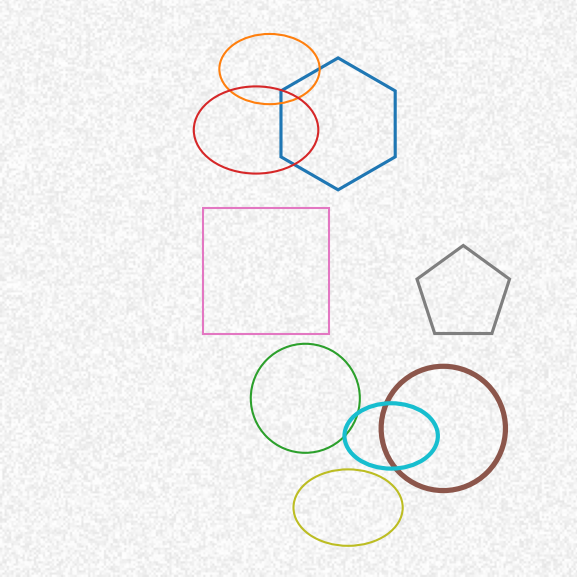[{"shape": "hexagon", "thickness": 1.5, "radius": 0.57, "center": [0.585, 0.785]}, {"shape": "oval", "thickness": 1, "radius": 0.43, "center": [0.467, 0.88]}, {"shape": "circle", "thickness": 1, "radius": 0.47, "center": [0.529, 0.309]}, {"shape": "oval", "thickness": 1, "radius": 0.54, "center": [0.443, 0.774]}, {"shape": "circle", "thickness": 2.5, "radius": 0.54, "center": [0.768, 0.257]}, {"shape": "square", "thickness": 1, "radius": 0.54, "center": [0.461, 0.53]}, {"shape": "pentagon", "thickness": 1.5, "radius": 0.42, "center": [0.802, 0.49]}, {"shape": "oval", "thickness": 1, "radius": 0.47, "center": [0.603, 0.12]}, {"shape": "oval", "thickness": 2, "radius": 0.4, "center": [0.677, 0.244]}]